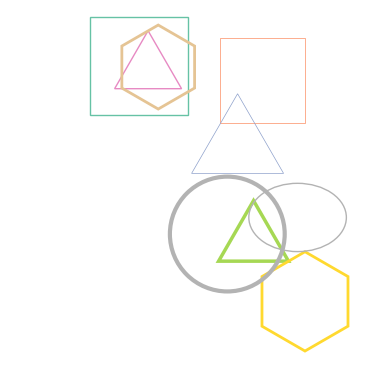[{"shape": "square", "thickness": 1, "radius": 0.64, "center": [0.362, 0.829]}, {"shape": "square", "thickness": 0.5, "radius": 0.55, "center": [0.683, 0.791]}, {"shape": "triangle", "thickness": 0.5, "radius": 0.69, "center": [0.617, 0.619]}, {"shape": "triangle", "thickness": 1, "radius": 0.5, "center": [0.385, 0.82]}, {"shape": "triangle", "thickness": 2.5, "radius": 0.52, "center": [0.659, 0.374]}, {"shape": "hexagon", "thickness": 2, "radius": 0.64, "center": [0.792, 0.217]}, {"shape": "hexagon", "thickness": 2, "radius": 0.55, "center": [0.411, 0.826]}, {"shape": "oval", "thickness": 1, "radius": 0.63, "center": [0.773, 0.435]}, {"shape": "circle", "thickness": 3, "radius": 0.75, "center": [0.59, 0.392]}]